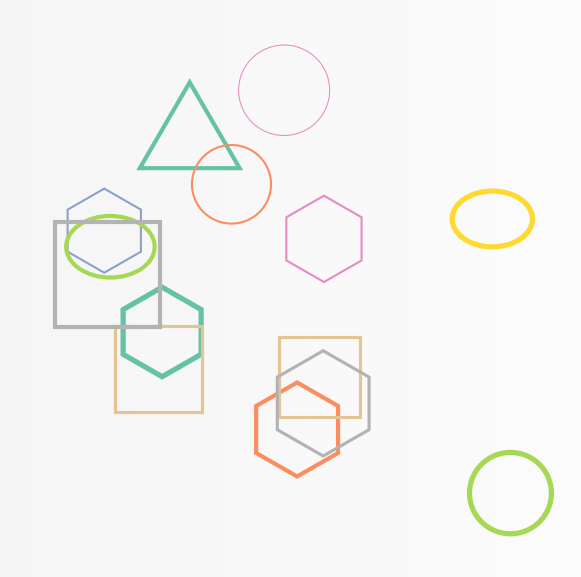[{"shape": "triangle", "thickness": 2, "radius": 0.5, "center": [0.326, 0.757]}, {"shape": "hexagon", "thickness": 2.5, "radius": 0.39, "center": [0.279, 0.424]}, {"shape": "circle", "thickness": 1, "radius": 0.34, "center": [0.398, 0.68]}, {"shape": "hexagon", "thickness": 2, "radius": 0.41, "center": [0.511, 0.255]}, {"shape": "hexagon", "thickness": 1, "radius": 0.36, "center": [0.179, 0.6]}, {"shape": "circle", "thickness": 0.5, "radius": 0.39, "center": [0.489, 0.843]}, {"shape": "hexagon", "thickness": 1, "radius": 0.37, "center": [0.557, 0.586]}, {"shape": "circle", "thickness": 2.5, "radius": 0.35, "center": [0.878, 0.145]}, {"shape": "oval", "thickness": 2, "radius": 0.38, "center": [0.19, 0.572]}, {"shape": "oval", "thickness": 2.5, "radius": 0.35, "center": [0.847, 0.62]}, {"shape": "square", "thickness": 1.5, "radius": 0.37, "center": [0.273, 0.361]}, {"shape": "square", "thickness": 1.5, "radius": 0.35, "center": [0.55, 0.347]}, {"shape": "square", "thickness": 2, "radius": 0.45, "center": [0.185, 0.524]}, {"shape": "hexagon", "thickness": 1.5, "radius": 0.46, "center": [0.556, 0.301]}]